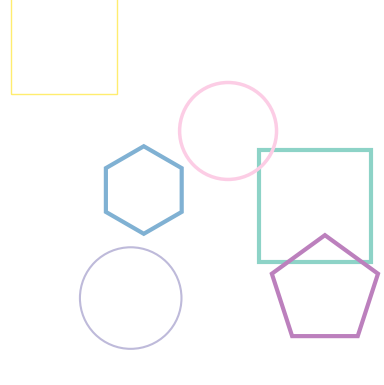[{"shape": "square", "thickness": 3, "radius": 0.72, "center": [0.818, 0.465]}, {"shape": "circle", "thickness": 1.5, "radius": 0.66, "center": [0.339, 0.226]}, {"shape": "hexagon", "thickness": 3, "radius": 0.57, "center": [0.373, 0.506]}, {"shape": "circle", "thickness": 2.5, "radius": 0.63, "center": [0.592, 0.66]}, {"shape": "pentagon", "thickness": 3, "radius": 0.72, "center": [0.844, 0.244]}, {"shape": "square", "thickness": 1, "radius": 0.68, "center": [0.166, 0.892]}]